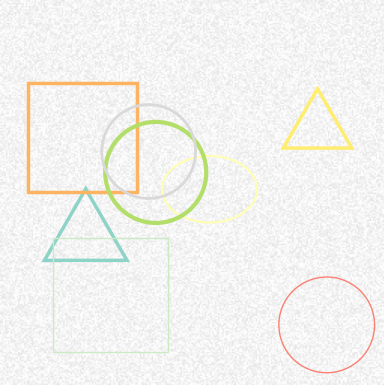[{"shape": "triangle", "thickness": 2.5, "radius": 0.62, "center": [0.223, 0.386]}, {"shape": "oval", "thickness": 1.5, "radius": 0.62, "center": [0.544, 0.508]}, {"shape": "circle", "thickness": 1, "radius": 0.62, "center": [0.849, 0.156]}, {"shape": "square", "thickness": 2.5, "radius": 0.71, "center": [0.214, 0.643]}, {"shape": "circle", "thickness": 3, "radius": 0.66, "center": [0.404, 0.552]}, {"shape": "circle", "thickness": 2, "radius": 0.61, "center": [0.386, 0.606]}, {"shape": "square", "thickness": 1, "radius": 0.75, "center": [0.288, 0.234]}, {"shape": "triangle", "thickness": 2.5, "radius": 0.51, "center": [0.825, 0.667]}]